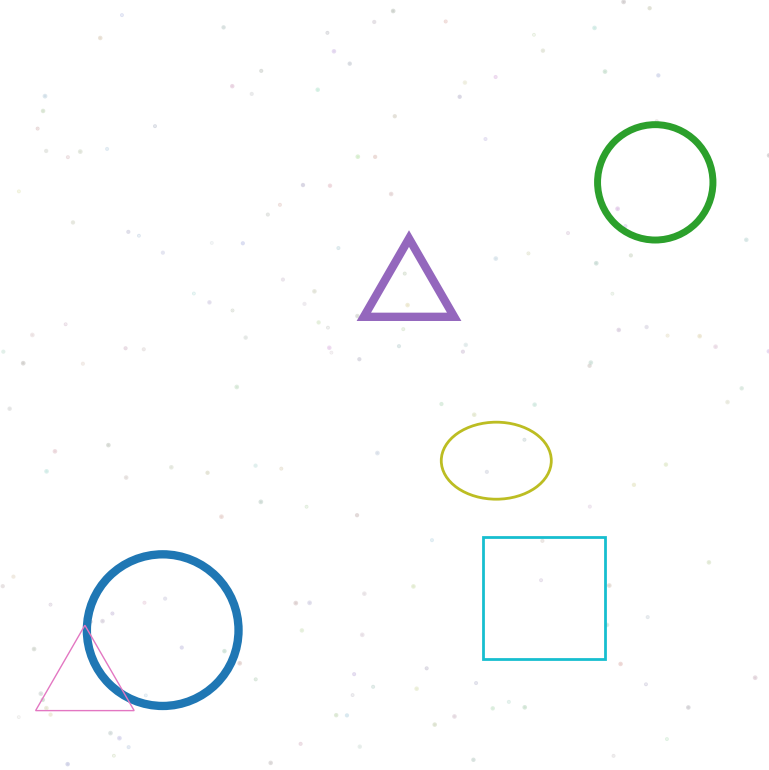[{"shape": "circle", "thickness": 3, "radius": 0.49, "center": [0.211, 0.182]}, {"shape": "circle", "thickness": 2.5, "radius": 0.37, "center": [0.851, 0.763]}, {"shape": "triangle", "thickness": 3, "radius": 0.34, "center": [0.531, 0.622]}, {"shape": "triangle", "thickness": 0.5, "radius": 0.37, "center": [0.11, 0.114]}, {"shape": "oval", "thickness": 1, "radius": 0.36, "center": [0.645, 0.402]}, {"shape": "square", "thickness": 1, "radius": 0.4, "center": [0.706, 0.223]}]